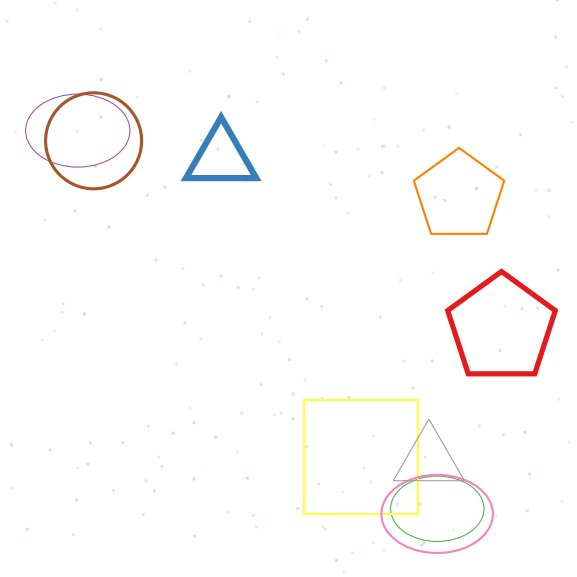[{"shape": "pentagon", "thickness": 2.5, "radius": 0.49, "center": [0.868, 0.431]}, {"shape": "triangle", "thickness": 3, "radius": 0.35, "center": [0.383, 0.726]}, {"shape": "oval", "thickness": 0.5, "radius": 0.4, "center": [0.757, 0.118]}, {"shape": "oval", "thickness": 0.5, "radius": 0.45, "center": [0.135, 0.773]}, {"shape": "pentagon", "thickness": 1, "radius": 0.41, "center": [0.795, 0.661]}, {"shape": "square", "thickness": 1, "radius": 0.49, "center": [0.625, 0.208]}, {"shape": "circle", "thickness": 1.5, "radius": 0.42, "center": [0.162, 0.755]}, {"shape": "oval", "thickness": 1, "radius": 0.48, "center": [0.757, 0.109]}, {"shape": "triangle", "thickness": 0.5, "radius": 0.36, "center": [0.743, 0.202]}]